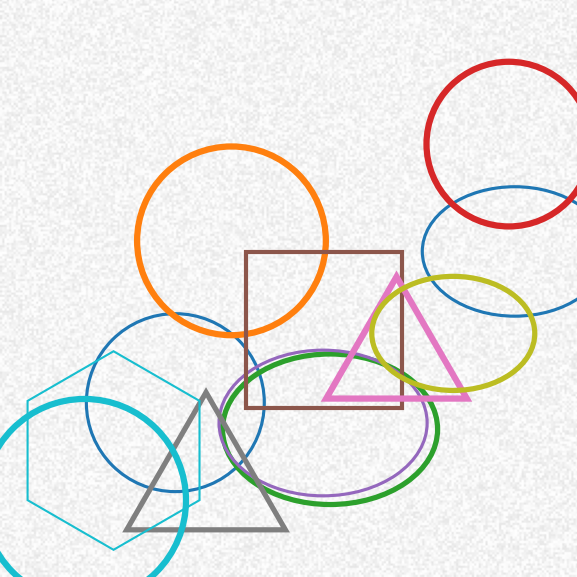[{"shape": "oval", "thickness": 1.5, "radius": 0.8, "center": [0.891, 0.564]}, {"shape": "circle", "thickness": 1.5, "radius": 0.77, "center": [0.304, 0.302]}, {"shape": "circle", "thickness": 3, "radius": 0.82, "center": [0.401, 0.582]}, {"shape": "oval", "thickness": 2.5, "radius": 0.93, "center": [0.572, 0.256]}, {"shape": "circle", "thickness": 3, "radius": 0.71, "center": [0.881, 0.75]}, {"shape": "oval", "thickness": 1.5, "radius": 0.9, "center": [0.559, 0.267]}, {"shape": "square", "thickness": 2, "radius": 0.67, "center": [0.561, 0.428]}, {"shape": "triangle", "thickness": 3, "radius": 0.7, "center": [0.687, 0.379]}, {"shape": "triangle", "thickness": 2.5, "radius": 0.79, "center": [0.357, 0.161]}, {"shape": "oval", "thickness": 2.5, "radius": 0.71, "center": [0.785, 0.422]}, {"shape": "circle", "thickness": 3, "radius": 0.88, "center": [0.146, 0.133]}, {"shape": "hexagon", "thickness": 1, "radius": 0.86, "center": [0.197, 0.219]}]